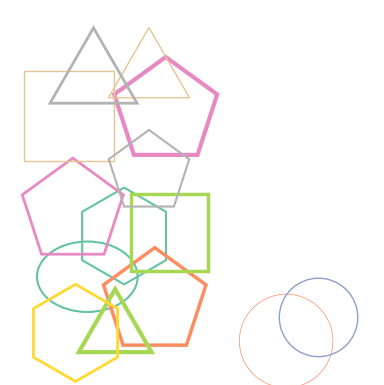[{"shape": "hexagon", "thickness": 1.5, "radius": 0.63, "center": [0.322, 0.387]}, {"shape": "oval", "thickness": 1.5, "radius": 0.65, "center": [0.227, 0.281]}, {"shape": "pentagon", "thickness": 2.5, "radius": 0.7, "center": [0.402, 0.217]}, {"shape": "circle", "thickness": 0.5, "radius": 0.61, "center": [0.743, 0.114]}, {"shape": "circle", "thickness": 1, "radius": 0.51, "center": [0.827, 0.175]}, {"shape": "pentagon", "thickness": 3, "radius": 0.7, "center": [0.43, 0.711]}, {"shape": "pentagon", "thickness": 2, "radius": 0.69, "center": [0.189, 0.451]}, {"shape": "square", "thickness": 2.5, "radius": 0.5, "center": [0.44, 0.396]}, {"shape": "triangle", "thickness": 3, "radius": 0.55, "center": [0.299, 0.14]}, {"shape": "hexagon", "thickness": 2, "radius": 0.63, "center": [0.196, 0.135]}, {"shape": "square", "thickness": 1, "radius": 0.59, "center": [0.179, 0.698]}, {"shape": "triangle", "thickness": 1, "radius": 0.61, "center": [0.387, 0.807]}, {"shape": "pentagon", "thickness": 1.5, "radius": 0.55, "center": [0.387, 0.552]}, {"shape": "triangle", "thickness": 2, "radius": 0.65, "center": [0.243, 0.797]}]